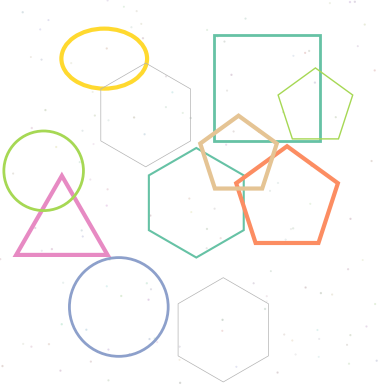[{"shape": "hexagon", "thickness": 1.5, "radius": 0.71, "center": [0.51, 0.473]}, {"shape": "square", "thickness": 2, "radius": 0.69, "center": [0.694, 0.771]}, {"shape": "pentagon", "thickness": 3, "radius": 0.69, "center": [0.746, 0.481]}, {"shape": "circle", "thickness": 2, "radius": 0.64, "center": [0.309, 0.203]}, {"shape": "triangle", "thickness": 3, "radius": 0.69, "center": [0.161, 0.406]}, {"shape": "pentagon", "thickness": 1, "radius": 0.51, "center": [0.819, 0.722]}, {"shape": "circle", "thickness": 2, "radius": 0.52, "center": [0.113, 0.556]}, {"shape": "oval", "thickness": 3, "radius": 0.56, "center": [0.271, 0.848]}, {"shape": "pentagon", "thickness": 3, "radius": 0.52, "center": [0.62, 0.595]}, {"shape": "hexagon", "thickness": 0.5, "radius": 0.67, "center": [0.379, 0.701]}, {"shape": "hexagon", "thickness": 0.5, "radius": 0.68, "center": [0.58, 0.143]}]